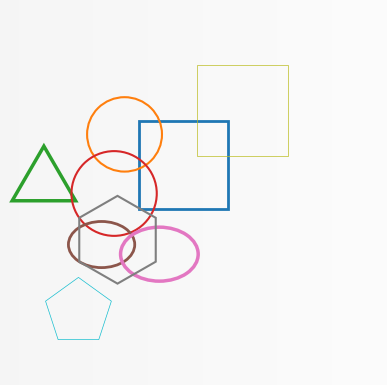[{"shape": "square", "thickness": 2, "radius": 0.57, "center": [0.473, 0.572]}, {"shape": "circle", "thickness": 1.5, "radius": 0.48, "center": [0.321, 0.651]}, {"shape": "triangle", "thickness": 2.5, "radius": 0.47, "center": [0.113, 0.526]}, {"shape": "circle", "thickness": 1.5, "radius": 0.55, "center": [0.294, 0.497]}, {"shape": "oval", "thickness": 2, "radius": 0.43, "center": [0.262, 0.365]}, {"shape": "oval", "thickness": 2.5, "radius": 0.5, "center": [0.411, 0.34]}, {"shape": "hexagon", "thickness": 1.5, "radius": 0.57, "center": [0.303, 0.377]}, {"shape": "square", "thickness": 0.5, "radius": 0.59, "center": [0.627, 0.713]}, {"shape": "pentagon", "thickness": 0.5, "radius": 0.45, "center": [0.202, 0.19]}]